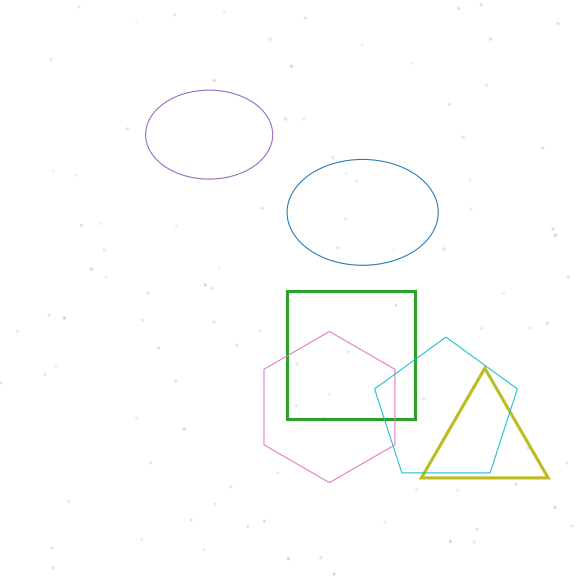[{"shape": "oval", "thickness": 0.5, "radius": 0.65, "center": [0.628, 0.631]}, {"shape": "square", "thickness": 1.5, "radius": 0.55, "center": [0.608, 0.385]}, {"shape": "oval", "thickness": 0.5, "radius": 0.55, "center": [0.362, 0.766]}, {"shape": "hexagon", "thickness": 0.5, "radius": 0.65, "center": [0.57, 0.294]}, {"shape": "triangle", "thickness": 1.5, "radius": 0.63, "center": [0.839, 0.235]}, {"shape": "pentagon", "thickness": 0.5, "radius": 0.65, "center": [0.772, 0.285]}]